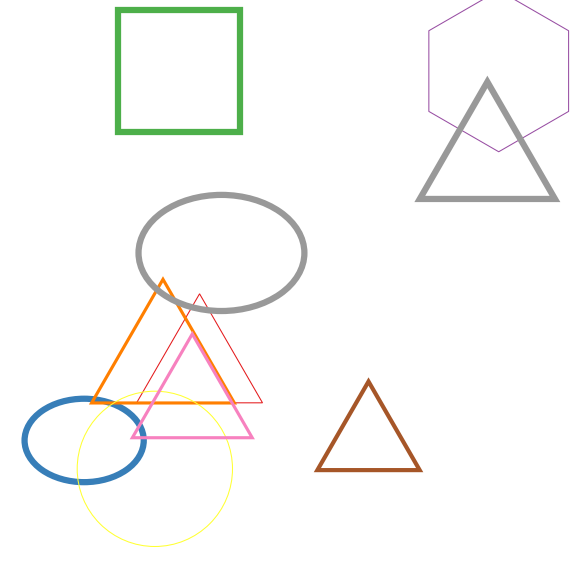[{"shape": "triangle", "thickness": 0.5, "radius": 0.63, "center": [0.346, 0.365]}, {"shape": "oval", "thickness": 3, "radius": 0.52, "center": [0.146, 0.236]}, {"shape": "square", "thickness": 3, "radius": 0.53, "center": [0.31, 0.876]}, {"shape": "hexagon", "thickness": 0.5, "radius": 0.7, "center": [0.864, 0.876]}, {"shape": "triangle", "thickness": 1.5, "radius": 0.71, "center": [0.282, 0.373]}, {"shape": "circle", "thickness": 0.5, "radius": 0.67, "center": [0.268, 0.187]}, {"shape": "triangle", "thickness": 2, "radius": 0.51, "center": [0.638, 0.236]}, {"shape": "triangle", "thickness": 1.5, "radius": 0.6, "center": [0.333, 0.301]}, {"shape": "triangle", "thickness": 3, "radius": 0.68, "center": [0.844, 0.722]}, {"shape": "oval", "thickness": 3, "radius": 0.72, "center": [0.383, 0.561]}]